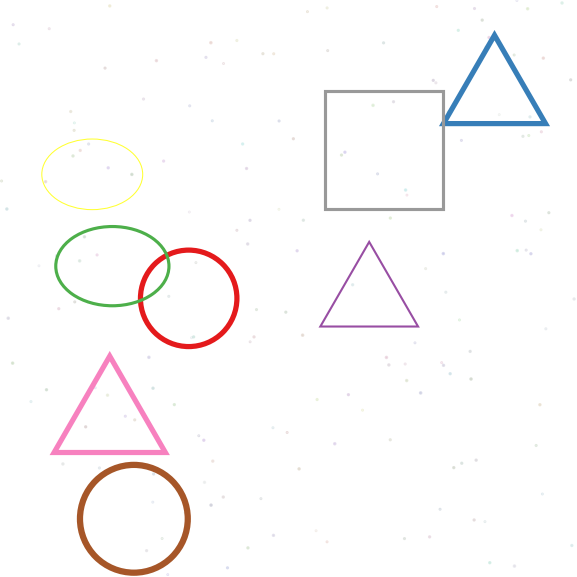[{"shape": "circle", "thickness": 2.5, "radius": 0.42, "center": [0.327, 0.483]}, {"shape": "triangle", "thickness": 2.5, "radius": 0.51, "center": [0.856, 0.836]}, {"shape": "oval", "thickness": 1.5, "radius": 0.49, "center": [0.195, 0.538]}, {"shape": "triangle", "thickness": 1, "radius": 0.49, "center": [0.639, 0.483]}, {"shape": "oval", "thickness": 0.5, "radius": 0.44, "center": [0.16, 0.697]}, {"shape": "circle", "thickness": 3, "radius": 0.47, "center": [0.232, 0.101]}, {"shape": "triangle", "thickness": 2.5, "radius": 0.56, "center": [0.19, 0.271]}, {"shape": "square", "thickness": 1.5, "radius": 0.51, "center": [0.665, 0.739]}]